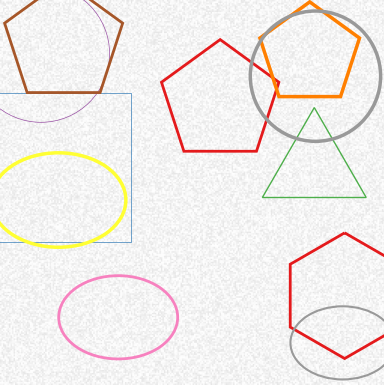[{"shape": "hexagon", "thickness": 2, "radius": 0.82, "center": [0.895, 0.232]}, {"shape": "pentagon", "thickness": 2, "radius": 0.8, "center": [0.572, 0.737]}, {"shape": "square", "thickness": 0.5, "radius": 0.97, "center": [0.146, 0.564]}, {"shape": "triangle", "thickness": 1, "radius": 0.78, "center": [0.816, 0.565]}, {"shape": "circle", "thickness": 0.5, "radius": 0.89, "center": [0.106, 0.861]}, {"shape": "pentagon", "thickness": 2.5, "radius": 0.68, "center": [0.805, 0.859]}, {"shape": "oval", "thickness": 2.5, "radius": 0.88, "center": [0.152, 0.48]}, {"shape": "pentagon", "thickness": 2, "radius": 0.81, "center": [0.165, 0.89]}, {"shape": "oval", "thickness": 2, "radius": 0.77, "center": [0.307, 0.176]}, {"shape": "circle", "thickness": 2.5, "radius": 0.85, "center": [0.819, 0.802]}, {"shape": "oval", "thickness": 1.5, "radius": 0.68, "center": [0.89, 0.109]}]